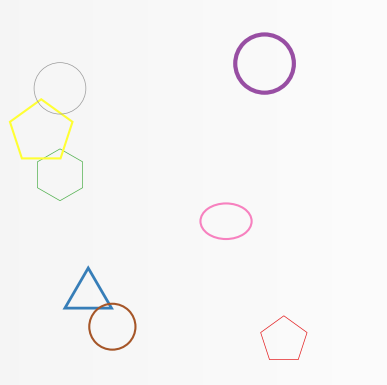[{"shape": "pentagon", "thickness": 0.5, "radius": 0.31, "center": [0.733, 0.117]}, {"shape": "triangle", "thickness": 2, "radius": 0.35, "center": [0.228, 0.234]}, {"shape": "hexagon", "thickness": 0.5, "radius": 0.34, "center": [0.155, 0.546]}, {"shape": "circle", "thickness": 3, "radius": 0.38, "center": [0.683, 0.835]}, {"shape": "pentagon", "thickness": 1.5, "radius": 0.42, "center": [0.106, 0.657]}, {"shape": "circle", "thickness": 1.5, "radius": 0.3, "center": [0.29, 0.151]}, {"shape": "oval", "thickness": 1.5, "radius": 0.33, "center": [0.583, 0.425]}, {"shape": "circle", "thickness": 0.5, "radius": 0.33, "center": [0.155, 0.771]}]